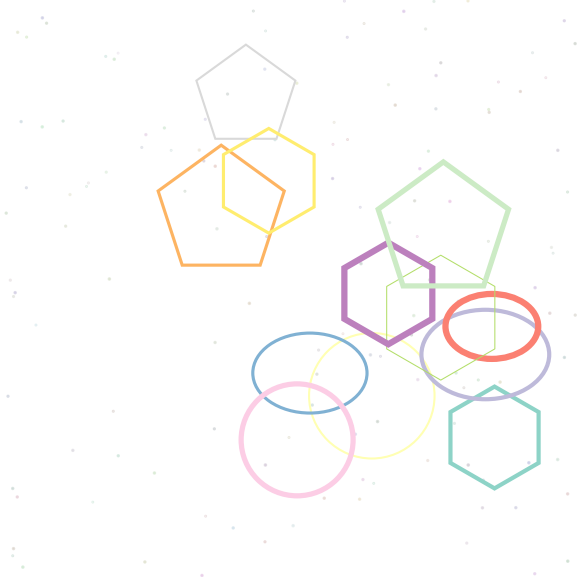[{"shape": "hexagon", "thickness": 2, "radius": 0.44, "center": [0.856, 0.242]}, {"shape": "circle", "thickness": 1, "radius": 0.54, "center": [0.644, 0.314]}, {"shape": "oval", "thickness": 2, "radius": 0.55, "center": [0.84, 0.385]}, {"shape": "oval", "thickness": 3, "radius": 0.4, "center": [0.852, 0.434]}, {"shape": "oval", "thickness": 1.5, "radius": 0.49, "center": [0.537, 0.353]}, {"shape": "pentagon", "thickness": 1.5, "radius": 0.57, "center": [0.383, 0.633]}, {"shape": "hexagon", "thickness": 0.5, "radius": 0.54, "center": [0.763, 0.449]}, {"shape": "circle", "thickness": 2.5, "radius": 0.48, "center": [0.514, 0.237]}, {"shape": "pentagon", "thickness": 1, "radius": 0.45, "center": [0.426, 0.832]}, {"shape": "hexagon", "thickness": 3, "radius": 0.44, "center": [0.672, 0.491]}, {"shape": "pentagon", "thickness": 2.5, "radius": 0.59, "center": [0.768, 0.6]}, {"shape": "hexagon", "thickness": 1.5, "radius": 0.45, "center": [0.465, 0.686]}]